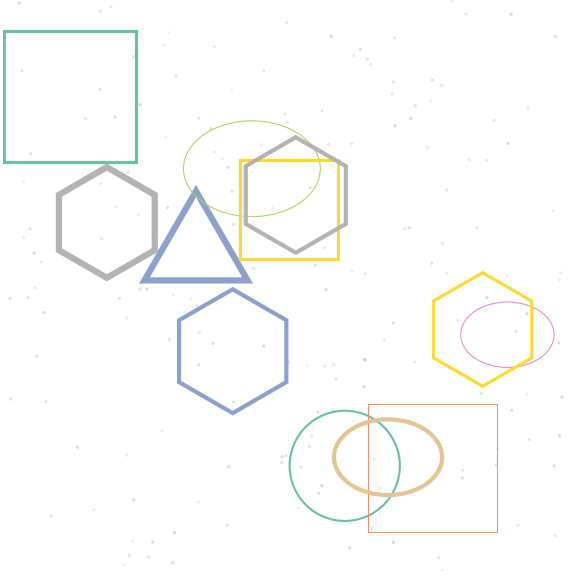[{"shape": "circle", "thickness": 1, "radius": 0.48, "center": [0.597, 0.193]}, {"shape": "square", "thickness": 1.5, "radius": 0.57, "center": [0.121, 0.832]}, {"shape": "square", "thickness": 0.5, "radius": 0.56, "center": [0.749, 0.189]}, {"shape": "hexagon", "thickness": 2, "radius": 0.54, "center": [0.403, 0.391]}, {"shape": "triangle", "thickness": 3, "radius": 0.52, "center": [0.339, 0.565]}, {"shape": "oval", "thickness": 0.5, "radius": 0.4, "center": [0.879, 0.42]}, {"shape": "oval", "thickness": 0.5, "radius": 0.59, "center": [0.436, 0.707]}, {"shape": "hexagon", "thickness": 1.5, "radius": 0.49, "center": [0.836, 0.429]}, {"shape": "square", "thickness": 1.5, "radius": 0.43, "center": [0.501, 0.637]}, {"shape": "oval", "thickness": 2, "radius": 0.47, "center": [0.672, 0.207]}, {"shape": "hexagon", "thickness": 2, "radius": 0.5, "center": [0.512, 0.661]}, {"shape": "hexagon", "thickness": 3, "radius": 0.48, "center": [0.185, 0.614]}]